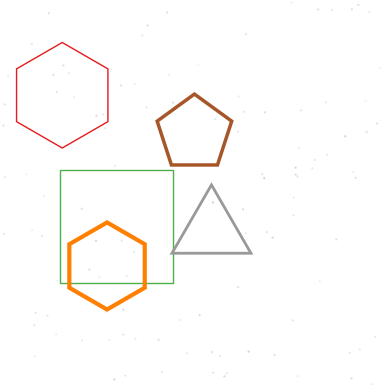[{"shape": "hexagon", "thickness": 1, "radius": 0.69, "center": [0.162, 0.753]}, {"shape": "square", "thickness": 1, "radius": 0.74, "center": [0.303, 0.411]}, {"shape": "hexagon", "thickness": 3, "radius": 0.57, "center": [0.278, 0.309]}, {"shape": "pentagon", "thickness": 2.5, "radius": 0.51, "center": [0.505, 0.654]}, {"shape": "triangle", "thickness": 2, "radius": 0.59, "center": [0.549, 0.401]}]